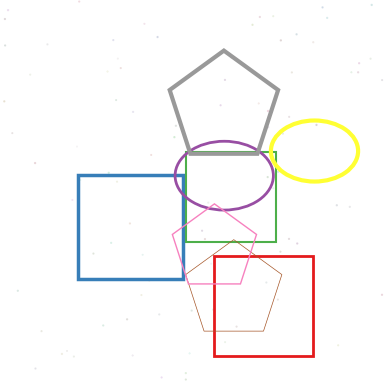[{"shape": "square", "thickness": 2, "radius": 0.64, "center": [0.685, 0.205]}, {"shape": "square", "thickness": 2.5, "radius": 0.68, "center": [0.339, 0.411]}, {"shape": "square", "thickness": 1.5, "radius": 0.58, "center": [0.6, 0.488]}, {"shape": "oval", "thickness": 2, "radius": 0.64, "center": [0.582, 0.544]}, {"shape": "oval", "thickness": 3, "radius": 0.57, "center": [0.817, 0.608]}, {"shape": "pentagon", "thickness": 0.5, "radius": 0.66, "center": [0.607, 0.246]}, {"shape": "pentagon", "thickness": 1, "radius": 0.57, "center": [0.557, 0.356]}, {"shape": "pentagon", "thickness": 3, "radius": 0.74, "center": [0.582, 0.72]}]